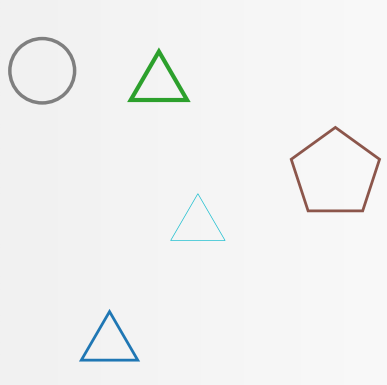[{"shape": "triangle", "thickness": 2, "radius": 0.42, "center": [0.283, 0.107]}, {"shape": "triangle", "thickness": 3, "radius": 0.42, "center": [0.41, 0.782]}, {"shape": "pentagon", "thickness": 2, "radius": 0.6, "center": [0.866, 0.549]}, {"shape": "circle", "thickness": 2.5, "radius": 0.42, "center": [0.109, 0.816]}, {"shape": "triangle", "thickness": 0.5, "radius": 0.41, "center": [0.511, 0.416]}]